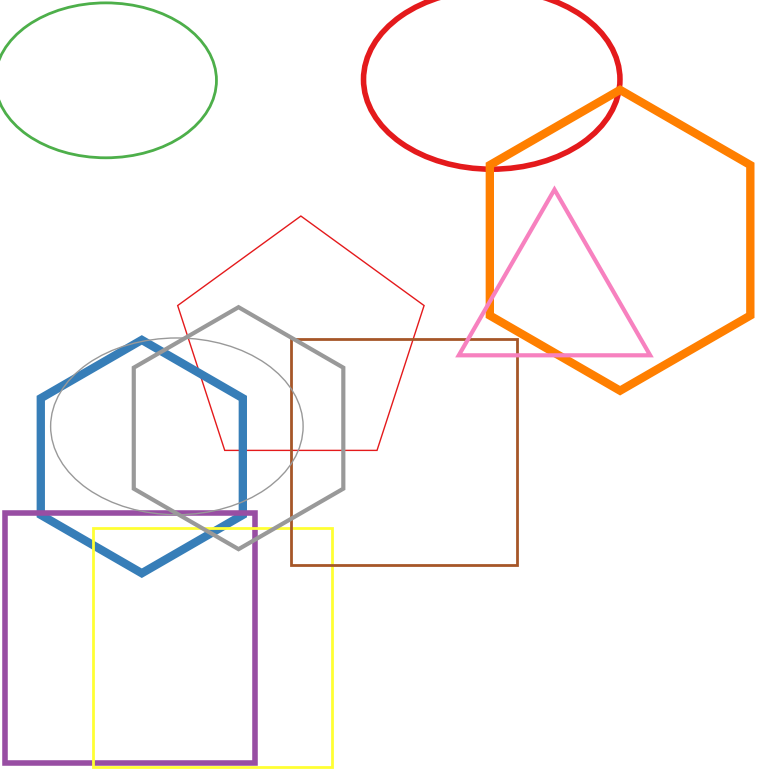[{"shape": "oval", "thickness": 2, "radius": 0.83, "center": [0.639, 0.897]}, {"shape": "pentagon", "thickness": 0.5, "radius": 0.84, "center": [0.391, 0.551]}, {"shape": "hexagon", "thickness": 3, "radius": 0.76, "center": [0.184, 0.407]}, {"shape": "oval", "thickness": 1, "radius": 0.72, "center": [0.137, 0.896]}, {"shape": "square", "thickness": 2, "radius": 0.81, "center": [0.168, 0.171]}, {"shape": "hexagon", "thickness": 3, "radius": 0.98, "center": [0.805, 0.688]}, {"shape": "square", "thickness": 1, "radius": 0.77, "center": [0.276, 0.159]}, {"shape": "square", "thickness": 1, "radius": 0.73, "center": [0.525, 0.413]}, {"shape": "triangle", "thickness": 1.5, "radius": 0.72, "center": [0.72, 0.61]}, {"shape": "oval", "thickness": 0.5, "radius": 0.82, "center": [0.23, 0.446]}, {"shape": "hexagon", "thickness": 1.5, "radius": 0.79, "center": [0.31, 0.444]}]